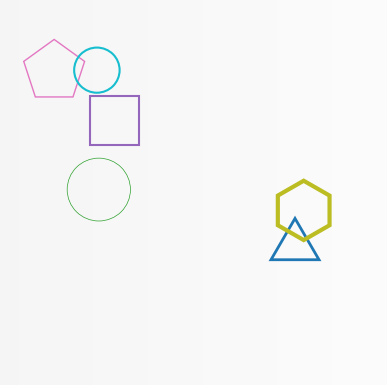[{"shape": "triangle", "thickness": 2, "radius": 0.36, "center": [0.761, 0.361]}, {"shape": "circle", "thickness": 0.5, "radius": 0.41, "center": [0.255, 0.508]}, {"shape": "square", "thickness": 1.5, "radius": 0.32, "center": [0.295, 0.687]}, {"shape": "pentagon", "thickness": 1, "radius": 0.41, "center": [0.14, 0.815]}, {"shape": "hexagon", "thickness": 3, "radius": 0.39, "center": [0.784, 0.453]}, {"shape": "circle", "thickness": 1.5, "radius": 0.29, "center": [0.25, 0.818]}]